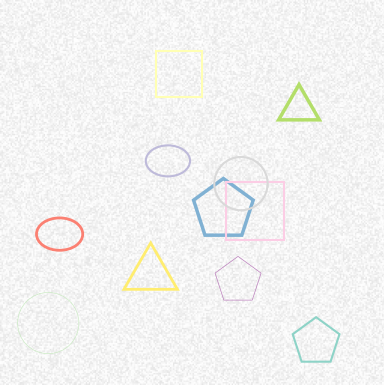[{"shape": "pentagon", "thickness": 1.5, "radius": 0.32, "center": [0.821, 0.112]}, {"shape": "square", "thickness": 1.5, "radius": 0.3, "center": [0.465, 0.808]}, {"shape": "oval", "thickness": 1.5, "radius": 0.29, "center": [0.436, 0.582]}, {"shape": "oval", "thickness": 2, "radius": 0.3, "center": [0.155, 0.392]}, {"shape": "pentagon", "thickness": 2.5, "radius": 0.41, "center": [0.58, 0.455]}, {"shape": "triangle", "thickness": 2.5, "radius": 0.31, "center": [0.777, 0.719]}, {"shape": "square", "thickness": 1.5, "radius": 0.38, "center": [0.663, 0.451]}, {"shape": "circle", "thickness": 1.5, "radius": 0.35, "center": [0.626, 0.523]}, {"shape": "pentagon", "thickness": 0.5, "radius": 0.31, "center": [0.618, 0.271]}, {"shape": "circle", "thickness": 0.5, "radius": 0.4, "center": [0.125, 0.161]}, {"shape": "triangle", "thickness": 2, "radius": 0.4, "center": [0.391, 0.289]}]